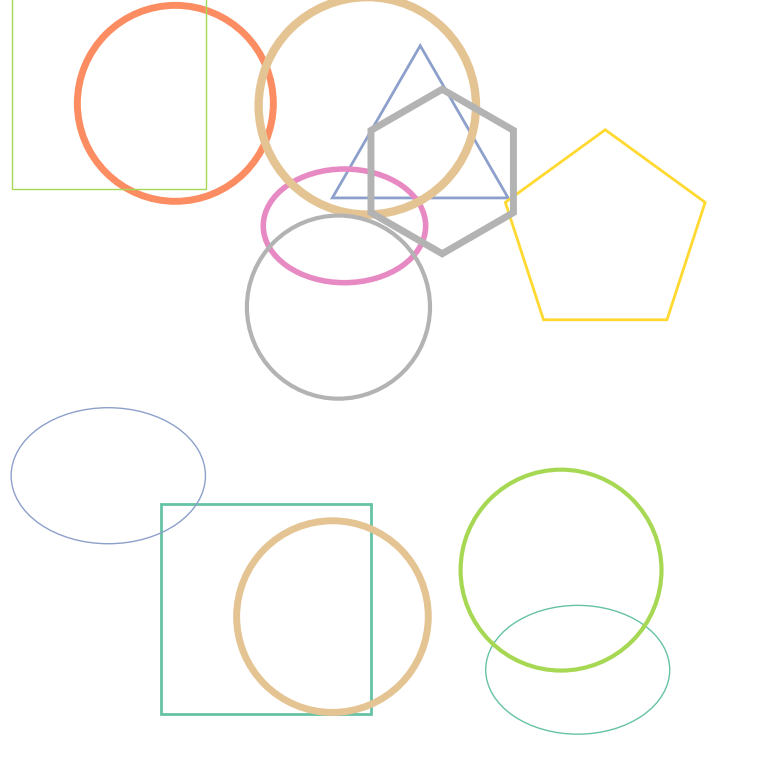[{"shape": "square", "thickness": 1, "radius": 0.68, "center": [0.345, 0.209]}, {"shape": "oval", "thickness": 0.5, "radius": 0.6, "center": [0.75, 0.13]}, {"shape": "circle", "thickness": 2.5, "radius": 0.64, "center": [0.228, 0.866]}, {"shape": "oval", "thickness": 0.5, "radius": 0.63, "center": [0.141, 0.382]}, {"shape": "triangle", "thickness": 1, "radius": 0.66, "center": [0.546, 0.809]}, {"shape": "oval", "thickness": 2, "radius": 0.53, "center": [0.447, 0.707]}, {"shape": "circle", "thickness": 1.5, "radius": 0.65, "center": [0.729, 0.26]}, {"shape": "square", "thickness": 0.5, "radius": 0.63, "center": [0.142, 0.881]}, {"shape": "pentagon", "thickness": 1, "radius": 0.68, "center": [0.786, 0.695]}, {"shape": "circle", "thickness": 2.5, "radius": 0.62, "center": [0.432, 0.199]}, {"shape": "circle", "thickness": 3, "radius": 0.71, "center": [0.477, 0.863]}, {"shape": "circle", "thickness": 1.5, "radius": 0.59, "center": [0.44, 0.601]}, {"shape": "hexagon", "thickness": 2.5, "radius": 0.53, "center": [0.574, 0.777]}]